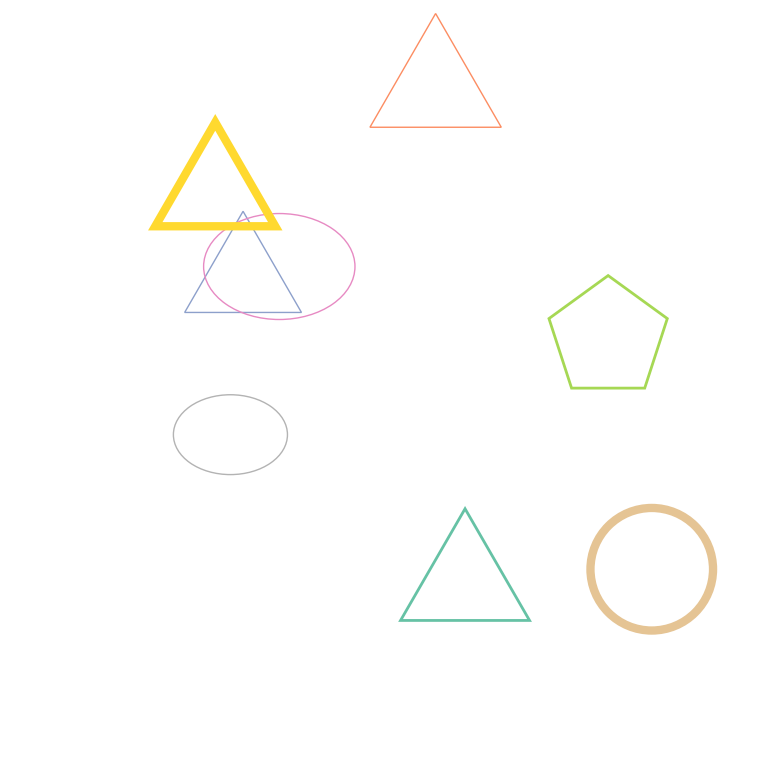[{"shape": "triangle", "thickness": 1, "radius": 0.48, "center": [0.604, 0.243]}, {"shape": "triangle", "thickness": 0.5, "radius": 0.49, "center": [0.566, 0.884]}, {"shape": "triangle", "thickness": 0.5, "radius": 0.44, "center": [0.316, 0.638]}, {"shape": "oval", "thickness": 0.5, "radius": 0.49, "center": [0.363, 0.654]}, {"shape": "pentagon", "thickness": 1, "radius": 0.4, "center": [0.79, 0.561]}, {"shape": "triangle", "thickness": 3, "radius": 0.45, "center": [0.28, 0.751]}, {"shape": "circle", "thickness": 3, "radius": 0.4, "center": [0.846, 0.261]}, {"shape": "oval", "thickness": 0.5, "radius": 0.37, "center": [0.299, 0.435]}]